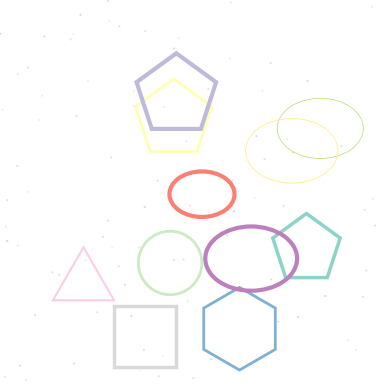[{"shape": "pentagon", "thickness": 2.5, "radius": 0.46, "center": [0.796, 0.353]}, {"shape": "pentagon", "thickness": 2, "radius": 0.52, "center": [0.451, 0.691]}, {"shape": "pentagon", "thickness": 3, "radius": 0.54, "center": [0.458, 0.753]}, {"shape": "oval", "thickness": 3, "radius": 0.42, "center": [0.525, 0.496]}, {"shape": "hexagon", "thickness": 2, "radius": 0.54, "center": [0.622, 0.146]}, {"shape": "oval", "thickness": 0.5, "radius": 0.56, "center": [0.832, 0.667]}, {"shape": "triangle", "thickness": 1.5, "radius": 0.46, "center": [0.217, 0.266]}, {"shape": "square", "thickness": 2.5, "radius": 0.4, "center": [0.378, 0.126]}, {"shape": "oval", "thickness": 3, "radius": 0.6, "center": [0.652, 0.328]}, {"shape": "circle", "thickness": 2, "radius": 0.41, "center": [0.442, 0.317]}, {"shape": "oval", "thickness": 0.5, "radius": 0.6, "center": [0.758, 0.608]}]